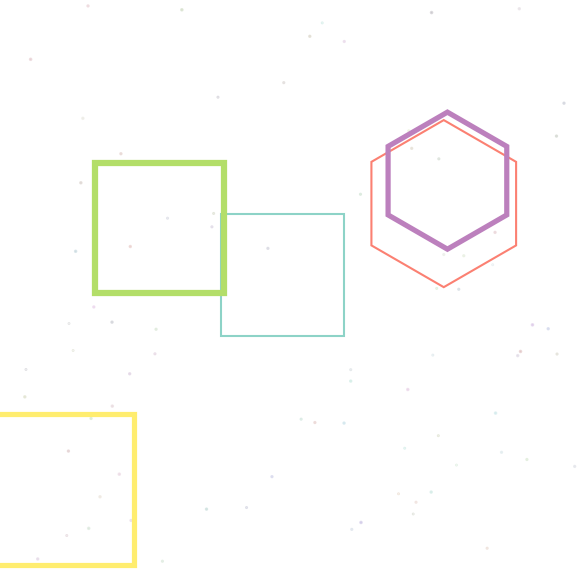[{"shape": "square", "thickness": 1, "radius": 0.53, "center": [0.49, 0.523]}, {"shape": "hexagon", "thickness": 1, "radius": 0.72, "center": [0.768, 0.647]}, {"shape": "square", "thickness": 3, "radius": 0.56, "center": [0.276, 0.604]}, {"shape": "hexagon", "thickness": 2.5, "radius": 0.59, "center": [0.775, 0.686]}, {"shape": "square", "thickness": 2.5, "radius": 0.65, "center": [0.102, 0.151]}]